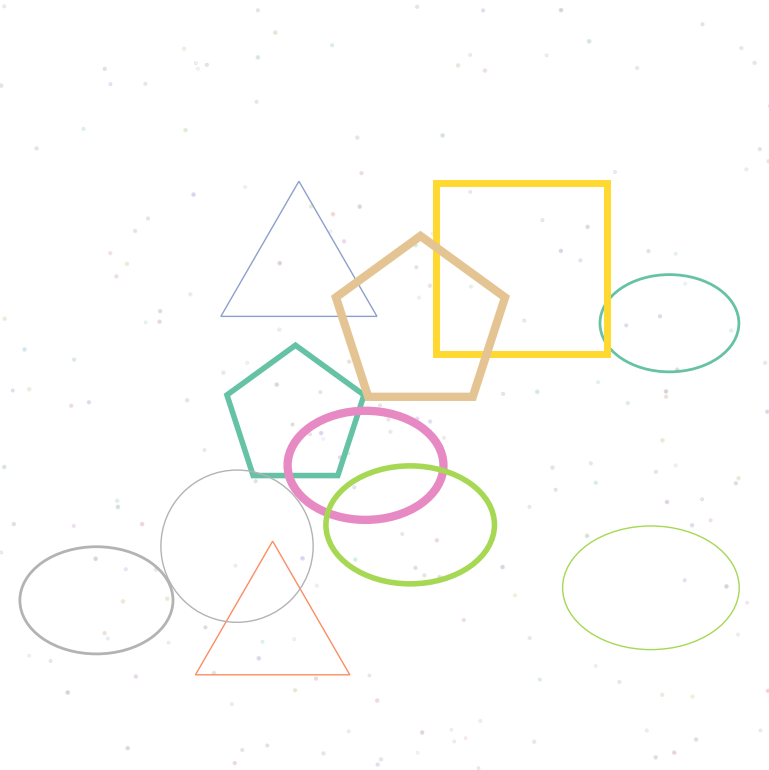[{"shape": "pentagon", "thickness": 2, "radius": 0.47, "center": [0.384, 0.458]}, {"shape": "oval", "thickness": 1, "radius": 0.45, "center": [0.869, 0.58]}, {"shape": "triangle", "thickness": 0.5, "radius": 0.58, "center": [0.354, 0.182]}, {"shape": "triangle", "thickness": 0.5, "radius": 0.59, "center": [0.388, 0.648]}, {"shape": "oval", "thickness": 3, "radius": 0.51, "center": [0.475, 0.396]}, {"shape": "oval", "thickness": 0.5, "radius": 0.57, "center": [0.845, 0.237]}, {"shape": "oval", "thickness": 2, "radius": 0.55, "center": [0.533, 0.318]}, {"shape": "square", "thickness": 2.5, "radius": 0.56, "center": [0.677, 0.651]}, {"shape": "pentagon", "thickness": 3, "radius": 0.58, "center": [0.546, 0.578]}, {"shape": "oval", "thickness": 1, "radius": 0.5, "center": [0.125, 0.22]}, {"shape": "circle", "thickness": 0.5, "radius": 0.49, "center": [0.308, 0.291]}]